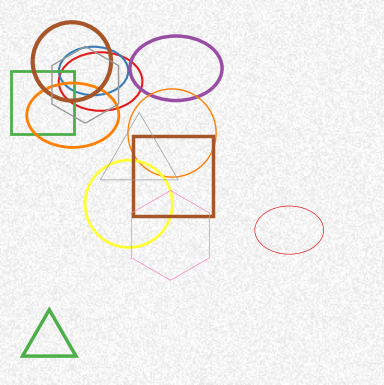[{"shape": "oval", "thickness": 1.5, "radius": 0.54, "center": [0.261, 0.788]}, {"shape": "oval", "thickness": 0.5, "radius": 0.45, "center": [0.751, 0.402]}, {"shape": "oval", "thickness": 1.5, "radius": 0.45, "center": [0.243, 0.816]}, {"shape": "square", "thickness": 2, "radius": 0.41, "center": [0.111, 0.734]}, {"shape": "triangle", "thickness": 2.5, "radius": 0.4, "center": [0.128, 0.115]}, {"shape": "oval", "thickness": 2.5, "radius": 0.6, "center": [0.457, 0.823]}, {"shape": "circle", "thickness": 1, "radius": 0.57, "center": [0.447, 0.654]}, {"shape": "oval", "thickness": 2, "radius": 0.6, "center": [0.189, 0.701]}, {"shape": "circle", "thickness": 2, "radius": 0.57, "center": [0.334, 0.471]}, {"shape": "circle", "thickness": 3, "radius": 0.51, "center": [0.187, 0.84]}, {"shape": "square", "thickness": 2.5, "radius": 0.52, "center": [0.449, 0.543]}, {"shape": "hexagon", "thickness": 0.5, "radius": 0.58, "center": [0.443, 0.389]}, {"shape": "triangle", "thickness": 0.5, "radius": 0.58, "center": [0.362, 0.591]}, {"shape": "hexagon", "thickness": 1, "radius": 0.5, "center": [0.221, 0.78]}]